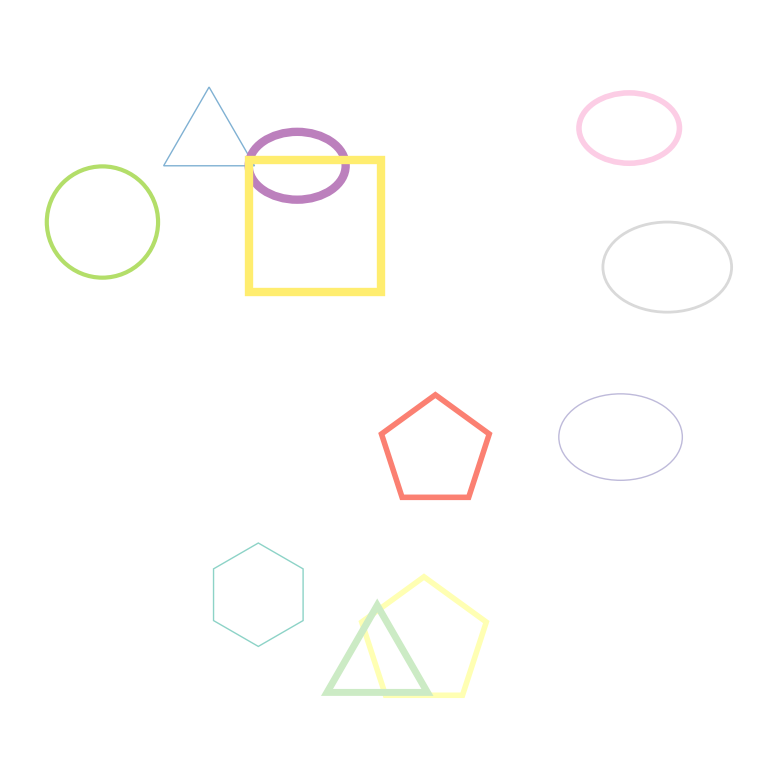[{"shape": "hexagon", "thickness": 0.5, "radius": 0.34, "center": [0.335, 0.228]}, {"shape": "pentagon", "thickness": 2, "radius": 0.43, "center": [0.551, 0.166]}, {"shape": "oval", "thickness": 0.5, "radius": 0.4, "center": [0.806, 0.432]}, {"shape": "pentagon", "thickness": 2, "radius": 0.37, "center": [0.565, 0.414]}, {"shape": "triangle", "thickness": 0.5, "radius": 0.34, "center": [0.272, 0.819]}, {"shape": "circle", "thickness": 1.5, "radius": 0.36, "center": [0.133, 0.712]}, {"shape": "oval", "thickness": 2, "radius": 0.33, "center": [0.817, 0.834]}, {"shape": "oval", "thickness": 1, "radius": 0.42, "center": [0.867, 0.653]}, {"shape": "oval", "thickness": 3, "radius": 0.31, "center": [0.386, 0.785]}, {"shape": "triangle", "thickness": 2.5, "radius": 0.38, "center": [0.49, 0.138]}, {"shape": "square", "thickness": 3, "radius": 0.43, "center": [0.409, 0.706]}]